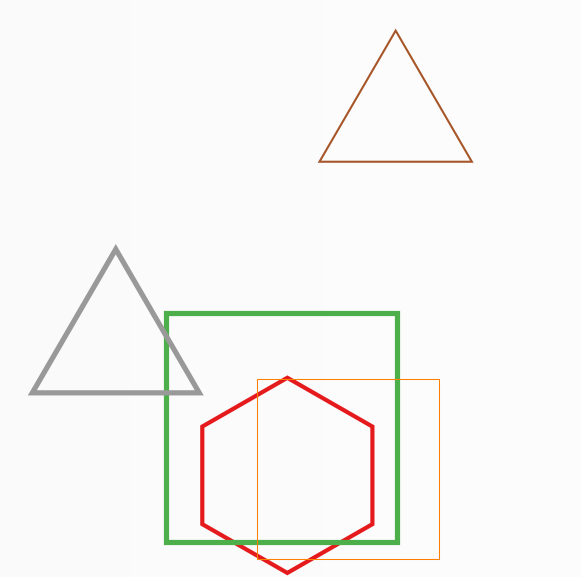[{"shape": "hexagon", "thickness": 2, "radius": 0.84, "center": [0.494, 0.176]}, {"shape": "square", "thickness": 2.5, "radius": 0.99, "center": [0.485, 0.259]}, {"shape": "square", "thickness": 0.5, "radius": 0.78, "center": [0.598, 0.187]}, {"shape": "triangle", "thickness": 1, "radius": 0.76, "center": [0.681, 0.795]}, {"shape": "triangle", "thickness": 2.5, "radius": 0.83, "center": [0.199, 0.402]}]